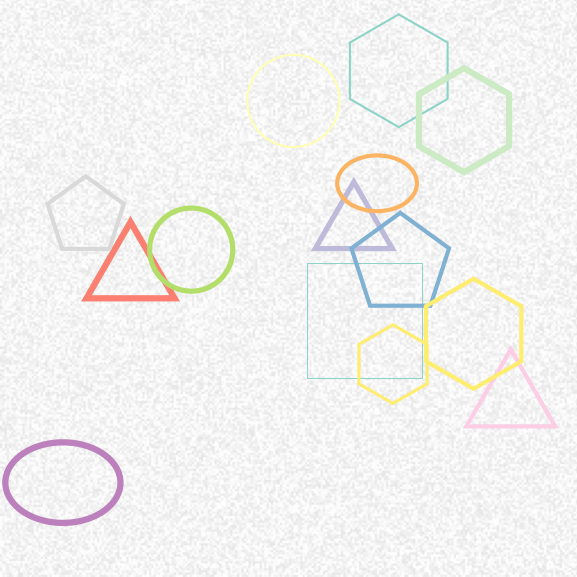[{"shape": "hexagon", "thickness": 1, "radius": 0.49, "center": [0.69, 0.877]}, {"shape": "square", "thickness": 0.5, "radius": 0.5, "center": [0.631, 0.444]}, {"shape": "circle", "thickness": 1, "radius": 0.4, "center": [0.508, 0.824]}, {"shape": "triangle", "thickness": 2.5, "radius": 0.38, "center": [0.613, 0.607]}, {"shape": "triangle", "thickness": 3, "radius": 0.44, "center": [0.226, 0.527]}, {"shape": "pentagon", "thickness": 2, "radius": 0.44, "center": [0.693, 0.542]}, {"shape": "oval", "thickness": 2, "radius": 0.35, "center": [0.653, 0.682]}, {"shape": "circle", "thickness": 2.5, "radius": 0.36, "center": [0.331, 0.567]}, {"shape": "triangle", "thickness": 2, "radius": 0.44, "center": [0.884, 0.305]}, {"shape": "pentagon", "thickness": 2, "radius": 0.35, "center": [0.148, 0.624]}, {"shape": "oval", "thickness": 3, "radius": 0.5, "center": [0.109, 0.163]}, {"shape": "hexagon", "thickness": 3, "radius": 0.45, "center": [0.803, 0.791]}, {"shape": "hexagon", "thickness": 2, "radius": 0.48, "center": [0.82, 0.421]}, {"shape": "hexagon", "thickness": 1.5, "radius": 0.34, "center": [0.681, 0.369]}]